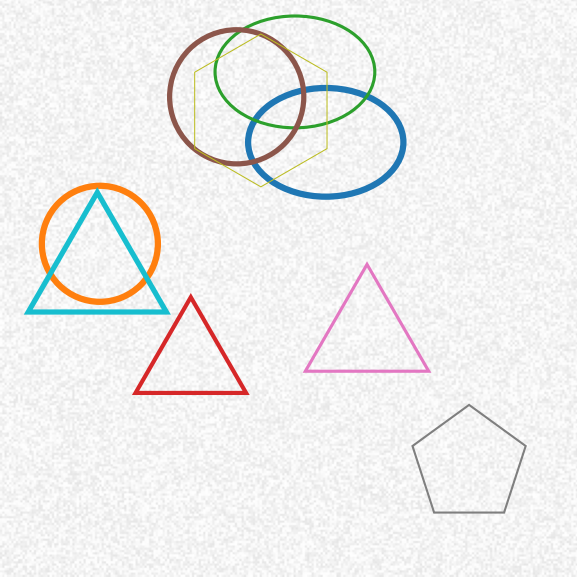[{"shape": "oval", "thickness": 3, "radius": 0.67, "center": [0.564, 0.753]}, {"shape": "circle", "thickness": 3, "radius": 0.5, "center": [0.173, 0.577]}, {"shape": "oval", "thickness": 1.5, "radius": 0.69, "center": [0.511, 0.875]}, {"shape": "triangle", "thickness": 2, "radius": 0.55, "center": [0.33, 0.374]}, {"shape": "circle", "thickness": 2.5, "radius": 0.58, "center": [0.41, 0.832]}, {"shape": "triangle", "thickness": 1.5, "radius": 0.62, "center": [0.636, 0.418]}, {"shape": "pentagon", "thickness": 1, "radius": 0.52, "center": [0.812, 0.195]}, {"shape": "hexagon", "thickness": 0.5, "radius": 0.66, "center": [0.452, 0.808]}, {"shape": "triangle", "thickness": 2.5, "radius": 0.69, "center": [0.169, 0.528]}]